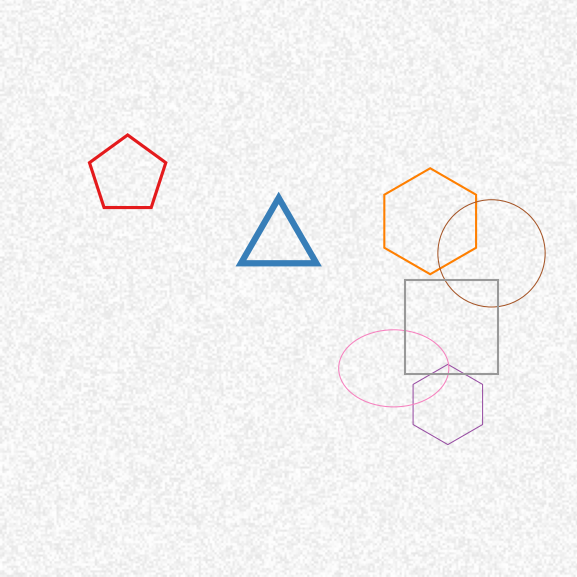[{"shape": "pentagon", "thickness": 1.5, "radius": 0.35, "center": [0.221, 0.696]}, {"shape": "triangle", "thickness": 3, "radius": 0.38, "center": [0.483, 0.581]}, {"shape": "hexagon", "thickness": 0.5, "radius": 0.35, "center": [0.775, 0.299]}, {"shape": "hexagon", "thickness": 1, "radius": 0.46, "center": [0.745, 0.616]}, {"shape": "circle", "thickness": 0.5, "radius": 0.46, "center": [0.851, 0.56]}, {"shape": "oval", "thickness": 0.5, "radius": 0.48, "center": [0.682, 0.361]}, {"shape": "square", "thickness": 1, "radius": 0.4, "center": [0.781, 0.433]}]